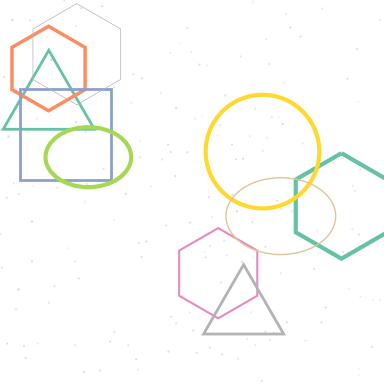[{"shape": "triangle", "thickness": 2, "radius": 0.68, "center": [0.127, 0.733]}, {"shape": "hexagon", "thickness": 3, "radius": 0.69, "center": [0.887, 0.465]}, {"shape": "hexagon", "thickness": 2.5, "radius": 0.55, "center": [0.126, 0.822]}, {"shape": "square", "thickness": 2, "radius": 0.59, "center": [0.17, 0.65]}, {"shape": "hexagon", "thickness": 1.5, "radius": 0.59, "center": [0.567, 0.29]}, {"shape": "oval", "thickness": 3, "radius": 0.56, "center": [0.229, 0.592]}, {"shape": "circle", "thickness": 3, "radius": 0.74, "center": [0.682, 0.606]}, {"shape": "oval", "thickness": 1, "radius": 0.71, "center": [0.729, 0.439]}, {"shape": "hexagon", "thickness": 0.5, "radius": 0.66, "center": [0.199, 0.859]}, {"shape": "triangle", "thickness": 2, "radius": 0.6, "center": [0.633, 0.192]}]